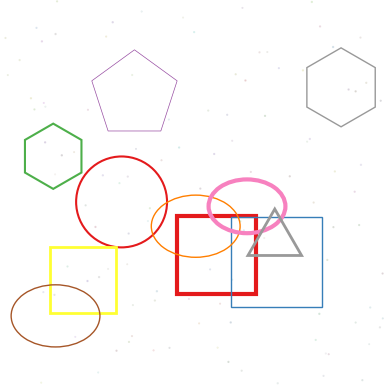[{"shape": "circle", "thickness": 1.5, "radius": 0.59, "center": [0.316, 0.476]}, {"shape": "square", "thickness": 3, "radius": 0.51, "center": [0.563, 0.338]}, {"shape": "square", "thickness": 1, "radius": 0.59, "center": [0.718, 0.319]}, {"shape": "hexagon", "thickness": 1.5, "radius": 0.42, "center": [0.138, 0.594]}, {"shape": "pentagon", "thickness": 0.5, "radius": 0.58, "center": [0.349, 0.754]}, {"shape": "oval", "thickness": 1, "radius": 0.58, "center": [0.508, 0.412]}, {"shape": "square", "thickness": 2, "radius": 0.43, "center": [0.217, 0.272]}, {"shape": "oval", "thickness": 1, "radius": 0.58, "center": [0.144, 0.18]}, {"shape": "oval", "thickness": 3, "radius": 0.5, "center": [0.642, 0.464]}, {"shape": "hexagon", "thickness": 1, "radius": 0.51, "center": [0.886, 0.773]}, {"shape": "triangle", "thickness": 2, "radius": 0.4, "center": [0.714, 0.377]}]